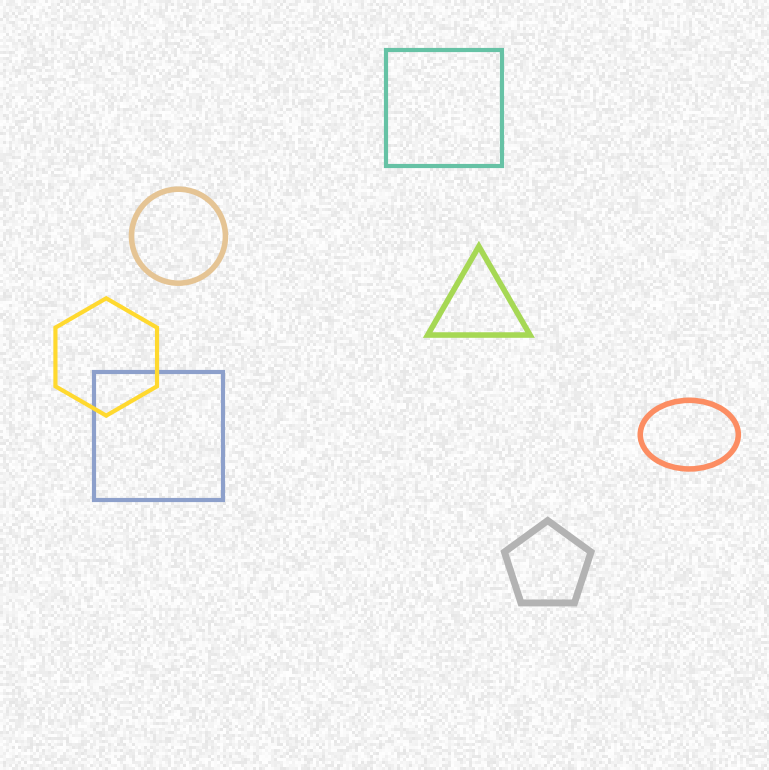[{"shape": "square", "thickness": 1.5, "radius": 0.38, "center": [0.577, 0.86]}, {"shape": "oval", "thickness": 2, "radius": 0.32, "center": [0.895, 0.436]}, {"shape": "square", "thickness": 1.5, "radius": 0.42, "center": [0.206, 0.434]}, {"shape": "triangle", "thickness": 2, "radius": 0.38, "center": [0.622, 0.603]}, {"shape": "hexagon", "thickness": 1.5, "radius": 0.38, "center": [0.138, 0.536]}, {"shape": "circle", "thickness": 2, "radius": 0.31, "center": [0.232, 0.693]}, {"shape": "pentagon", "thickness": 2.5, "radius": 0.3, "center": [0.711, 0.265]}]